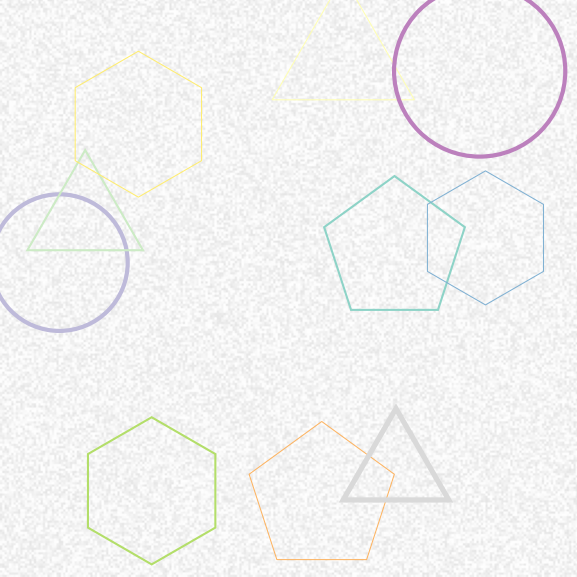[{"shape": "pentagon", "thickness": 1, "radius": 0.64, "center": [0.683, 0.566]}, {"shape": "triangle", "thickness": 0.5, "radius": 0.71, "center": [0.594, 0.897]}, {"shape": "circle", "thickness": 2, "radius": 0.59, "center": [0.103, 0.544]}, {"shape": "hexagon", "thickness": 0.5, "radius": 0.58, "center": [0.841, 0.587]}, {"shape": "pentagon", "thickness": 0.5, "radius": 0.66, "center": [0.557, 0.137]}, {"shape": "hexagon", "thickness": 1, "radius": 0.64, "center": [0.263, 0.149]}, {"shape": "triangle", "thickness": 2.5, "radius": 0.53, "center": [0.686, 0.186]}, {"shape": "circle", "thickness": 2, "radius": 0.74, "center": [0.831, 0.876]}, {"shape": "triangle", "thickness": 1, "radius": 0.58, "center": [0.147, 0.624]}, {"shape": "hexagon", "thickness": 0.5, "radius": 0.63, "center": [0.24, 0.784]}]